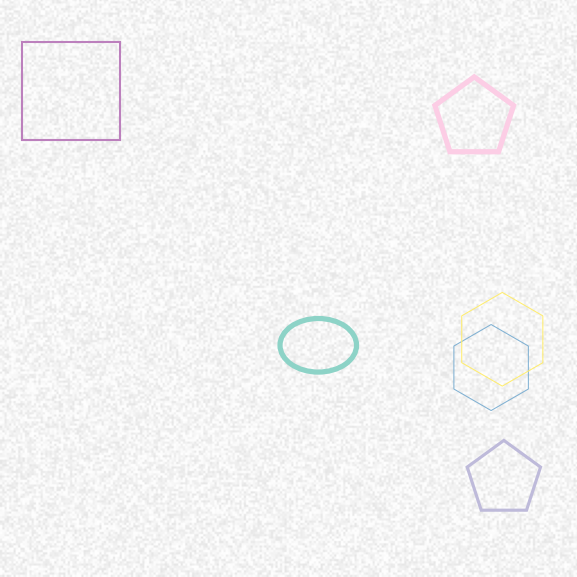[{"shape": "oval", "thickness": 2.5, "radius": 0.33, "center": [0.551, 0.401]}, {"shape": "pentagon", "thickness": 1.5, "radius": 0.33, "center": [0.873, 0.17]}, {"shape": "hexagon", "thickness": 0.5, "radius": 0.37, "center": [0.85, 0.363]}, {"shape": "pentagon", "thickness": 2.5, "radius": 0.36, "center": [0.821, 0.794]}, {"shape": "square", "thickness": 1, "radius": 0.43, "center": [0.123, 0.842]}, {"shape": "hexagon", "thickness": 0.5, "radius": 0.41, "center": [0.87, 0.412]}]